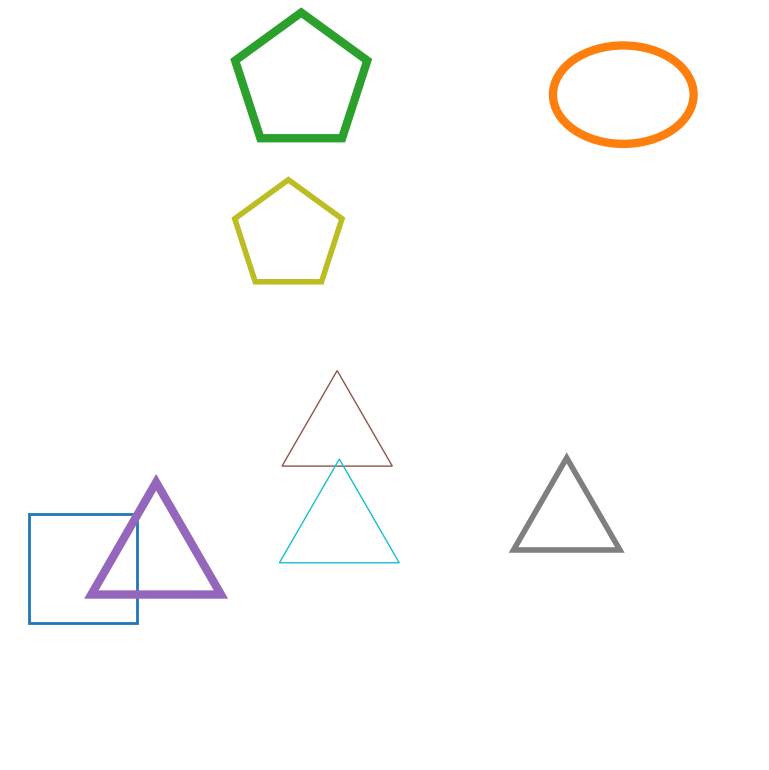[{"shape": "square", "thickness": 1, "radius": 0.35, "center": [0.107, 0.262]}, {"shape": "oval", "thickness": 3, "radius": 0.46, "center": [0.809, 0.877]}, {"shape": "pentagon", "thickness": 3, "radius": 0.45, "center": [0.391, 0.893]}, {"shape": "triangle", "thickness": 3, "radius": 0.49, "center": [0.203, 0.276]}, {"shape": "triangle", "thickness": 0.5, "radius": 0.41, "center": [0.438, 0.436]}, {"shape": "triangle", "thickness": 2, "radius": 0.4, "center": [0.736, 0.326]}, {"shape": "pentagon", "thickness": 2, "radius": 0.37, "center": [0.375, 0.693]}, {"shape": "triangle", "thickness": 0.5, "radius": 0.45, "center": [0.441, 0.314]}]